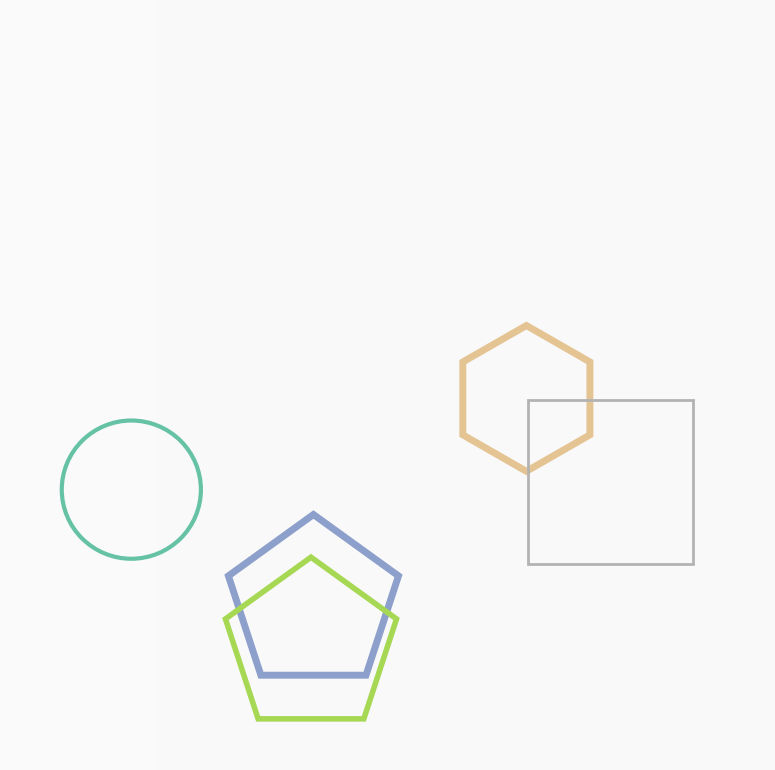[{"shape": "circle", "thickness": 1.5, "radius": 0.45, "center": [0.169, 0.364]}, {"shape": "pentagon", "thickness": 2.5, "radius": 0.58, "center": [0.404, 0.216]}, {"shape": "pentagon", "thickness": 2, "radius": 0.58, "center": [0.401, 0.16]}, {"shape": "hexagon", "thickness": 2.5, "radius": 0.47, "center": [0.679, 0.483]}, {"shape": "square", "thickness": 1, "radius": 0.53, "center": [0.788, 0.374]}]